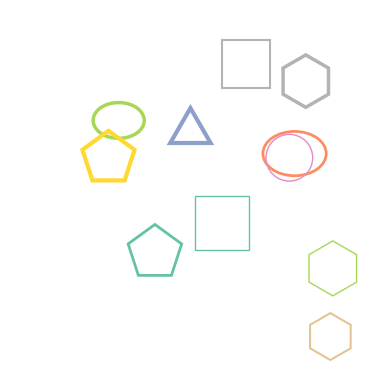[{"shape": "square", "thickness": 1, "radius": 0.35, "center": [0.576, 0.421]}, {"shape": "pentagon", "thickness": 2, "radius": 0.37, "center": [0.402, 0.344]}, {"shape": "oval", "thickness": 2, "radius": 0.41, "center": [0.765, 0.601]}, {"shape": "triangle", "thickness": 3, "radius": 0.3, "center": [0.495, 0.659]}, {"shape": "circle", "thickness": 1, "radius": 0.3, "center": [0.752, 0.59]}, {"shape": "oval", "thickness": 2.5, "radius": 0.33, "center": [0.308, 0.687]}, {"shape": "hexagon", "thickness": 1, "radius": 0.36, "center": [0.864, 0.303]}, {"shape": "pentagon", "thickness": 3, "radius": 0.36, "center": [0.282, 0.589]}, {"shape": "hexagon", "thickness": 1.5, "radius": 0.3, "center": [0.858, 0.126]}, {"shape": "square", "thickness": 1.5, "radius": 0.31, "center": [0.639, 0.835]}, {"shape": "hexagon", "thickness": 2.5, "radius": 0.34, "center": [0.794, 0.789]}]